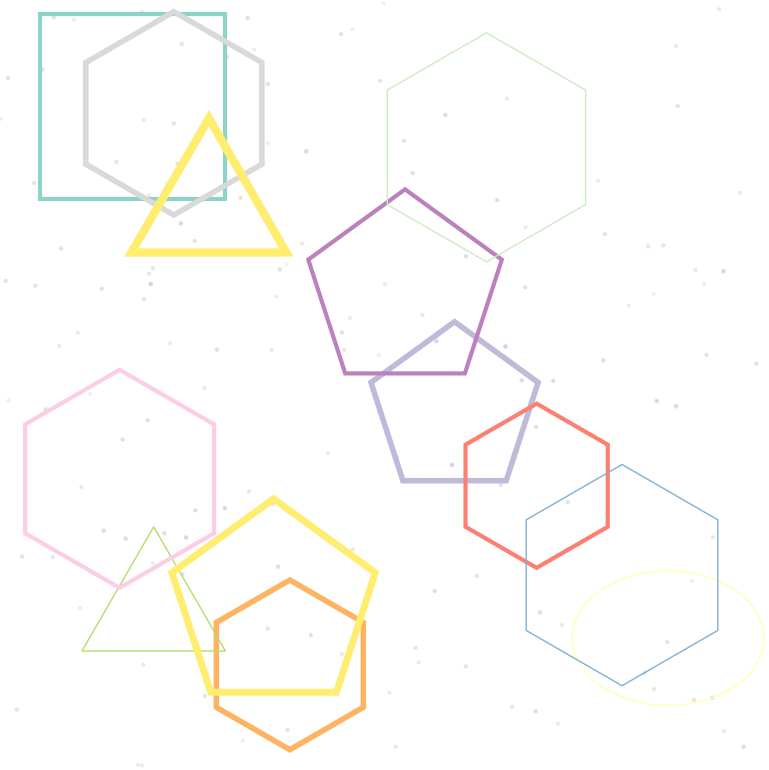[{"shape": "square", "thickness": 1.5, "radius": 0.6, "center": [0.172, 0.862]}, {"shape": "oval", "thickness": 0.5, "radius": 0.62, "center": [0.868, 0.171]}, {"shape": "pentagon", "thickness": 2, "radius": 0.57, "center": [0.59, 0.468]}, {"shape": "hexagon", "thickness": 1.5, "radius": 0.53, "center": [0.697, 0.369]}, {"shape": "hexagon", "thickness": 0.5, "radius": 0.72, "center": [0.808, 0.253]}, {"shape": "hexagon", "thickness": 2, "radius": 0.55, "center": [0.376, 0.137]}, {"shape": "triangle", "thickness": 0.5, "radius": 0.54, "center": [0.2, 0.208]}, {"shape": "hexagon", "thickness": 1.5, "radius": 0.71, "center": [0.155, 0.378]}, {"shape": "hexagon", "thickness": 2, "radius": 0.66, "center": [0.226, 0.853]}, {"shape": "pentagon", "thickness": 1.5, "radius": 0.66, "center": [0.526, 0.622]}, {"shape": "hexagon", "thickness": 0.5, "radius": 0.74, "center": [0.632, 0.809]}, {"shape": "triangle", "thickness": 3, "radius": 0.58, "center": [0.271, 0.73]}, {"shape": "pentagon", "thickness": 2.5, "radius": 0.69, "center": [0.355, 0.213]}]